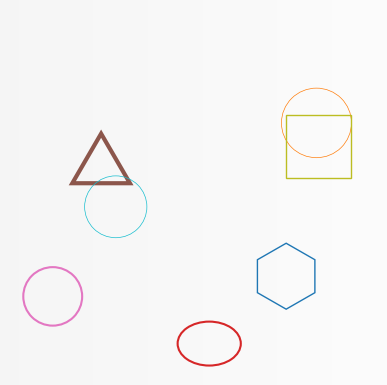[{"shape": "hexagon", "thickness": 1, "radius": 0.43, "center": [0.738, 0.283]}, {"shape": "circle", "thickness": 0.5, "radius": 0.45, "center": [0.817, 0.681]}, {"shape": "oval", "thickness": 1.5, "radius": 0.41, "center": [0.54, 0.108]}, {"shape": "triangle", "thickness": 3, "radius": 0.43, "center": [0.261, 0.567]}, {"shape": "circle", "thickness": 1.5, "radius": 0.38, "center": [0.136, 0.23]}, {"shape": "square", "thickness": 1, "radius": 0.41, "center": [0.822, 0.619]}, {"shape": "circle", "thickness": 0.5, "radius": 0.4, "center": [0.299, 0.463]}]